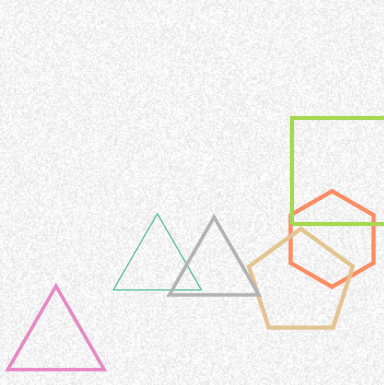[{"shape": "triangle", "thickness": 1, "radius": 0.66, "center": [0.409, 0.313]}, {"shape": "hexagon", "thickness": 3, "radius": 0.62, "center": [0.863, 0.379]}, {"shape": "triangle", "thickness": 2.5, "radius": 0.72, "center": [0.145, 0.112]}, {"shape": "square", "thickness": 3, "radius": 0.69, "center": [0.897, 0.556]}, {"shape": "pentagon", "thickness": 3, "radius": 0.71, "center": [0.781, 0.264]}, {"shape": "triangle", "thickness": 2.5, "radius": 0.67, "center": [0.556, 0.301]}]